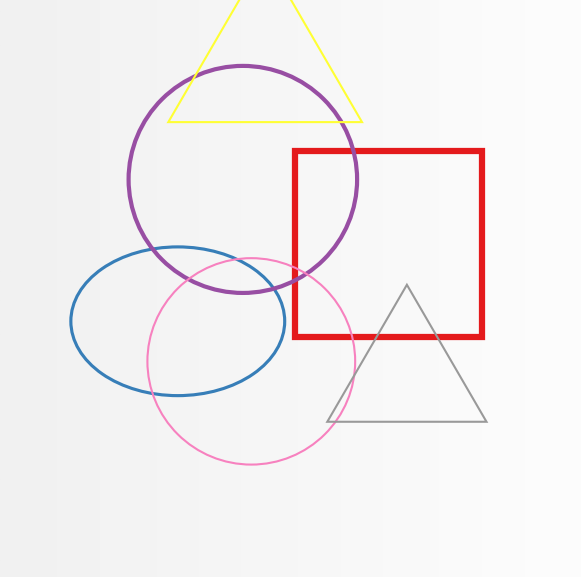[{"shape": "square", "thickness": 3, "radius": 0.8, "center": [0.668, 0.577]}, {"shape": "oval", "thickness": 1.5, "radius": 0.92, "center": [0.306, 0.443]}, {"shape": "circle", "thickness": 2, "radius": 0.98, "center": [0.418, 0.688]}, {"shape": "triangle", "thickness": 1, "radius": 0.96, "center": [0.456, 0.884]}, {"shape": "circle", "thickness": 1, "radius": 0.89, "center": [0.432, 0.373]}, {"shape": "triangle", "thickness": 1, "radius": 0.79, "center": [0.7, 0.348]}]